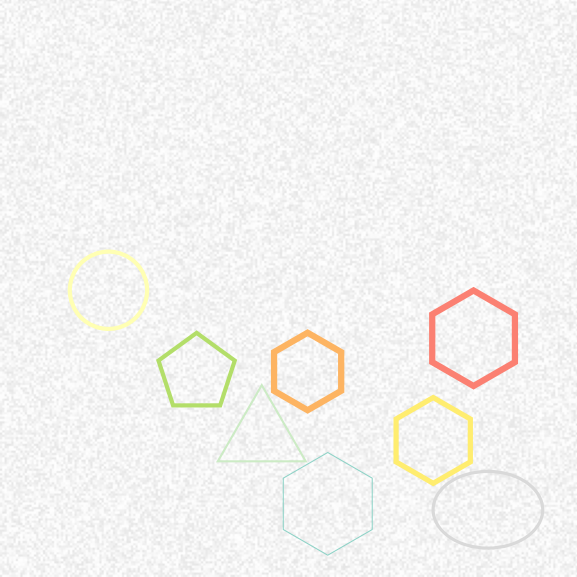[{"shape": "hexagon", "thickness": 0.5, "radius": 0.44, "center": [0.568, 0.127]}, {"shape": "circle", "thickness": 2, "radius": 0.33, "center": [0.188, 0.497]}, {"shape": "hexagon", "thickness": 3, "radius": 0.41, "center": [0.82, 0.413]}, {"shape": "hexagon", "thickness": 3, "radius": 0.34, "center": [0.533, 0.356]}, {"shape": "pentagon", "thickness": 2, "radius": 0.35, "center": [0.34, 0.353]}, {"shape": "oval", "thickness": 1.5, "radius": 0.47, "center": [0.845, 0.116]}, {"shape": "triangle", "thickness": 1, "radius": 0.44, "center": [0.453, 0.244]}, {"shape": "hexagon", "thickness": 2.5, "radius": 0.37, "center": [0.75, 0.236]}]